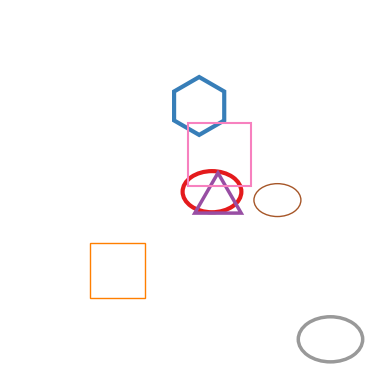[{"shape": "oval", "thickness": 3, "radius": 0.38, "center": [0.551, 0.502]}, {"shape": "hexagon", "thickness": 3, "radius": 0.38, "center": [0.517, 0.725]}, {"shape": "triangle", "thickness": 2.5, "radius": 0.35, "center": [0.566, 0.481]}, {"shape": "square", "thickness": 1, "radius": 0.36, "center": [0.306, 0.297]}, {"shape": "oval", "thickness": 1, "radius": 0.31, "center": [0.721, 0.48]}, {"shape": "square", "thickness": 1.5, "radius": 0.41, "center": [0.57, 0.599]}, {"shape": "oval", "thickness": 2.5, "radius": 0.42, "center": [0.858, 0.119]}]